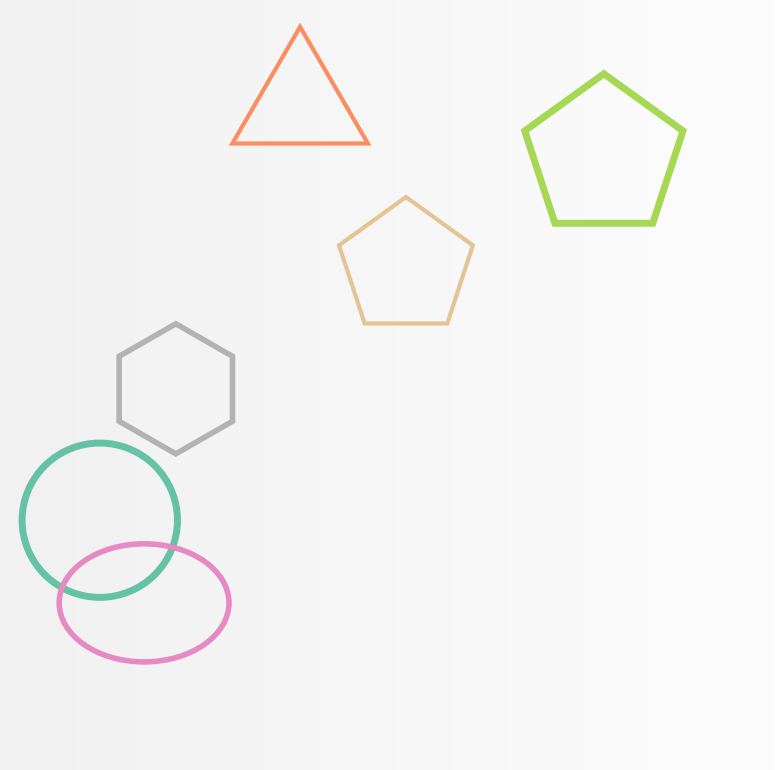[{"shape": "circle", "thickness": 2.5, "radius": 0.5, "center": [0.129, 0.324]}, {"shape": "triangle", "thickness": 1.5, "radius": 0.5, "center": [0.387, 0.864]}, {"shape": "oval", "thickness": 2, "radius": 0.55, "center": [0.186, 0.217]}, {"shape": "pentagon", "thickness": 2.5, "radius": 0.54, "center": [0.779, 0.797]}, {"shape": "pentagon", "thickness": 1.5, "radius": 0.45, "center": [0.524, 0.653]}, {"shape": "hexagon", "thickness": 2, "radius": 0.42, "center": [0.227, 0.495]}]